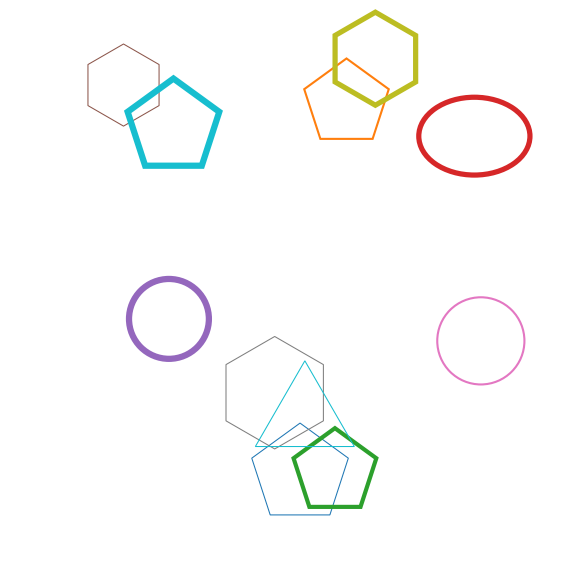[{"shape": "pentagon", "thickness": 0.5, "radius": 0.44, "center": [0.52, 0.179]}, {"shape": "pentagon", "thickness": 1, "radius": 0.38, "center": [0.6, 0.821]}, {"shape": "pentagon", "thickness": 2, "radius": 0.38, "center": [0.58, 0.182]}, {"shape": "oval", "thickness": 2.5, "radius": 0.48, "center": [0.821, 0.763]}, {"shape": "circle", "thickness": 3, "radius": 0.35, "center": [0.293, 0.447]}, {"shape": "hexagon", "thickness": 0.5, "radius": 0.36, "center": [0.214, 0.852]}, {"shape": "circle", "thickness": 1, "radius": 0.38, "center": [0.833, 0.409]}, {"shape": "hexagon", "thickness": 0.5, "radius": 0.49, "center": [0.476, 0.319]}, {"shape": "hexagon", "thickness": 2.5, "radius": 0.4, "center": [0.65, 0.897]}, {"shape": "pentagon", "thickness": 3, "radius": 0.42, "center": [0.3, 0.78]}, {"shape": "triangle", "thickness": 0.5, "radius": 0.49, "center": [0.528, 0.275]}]